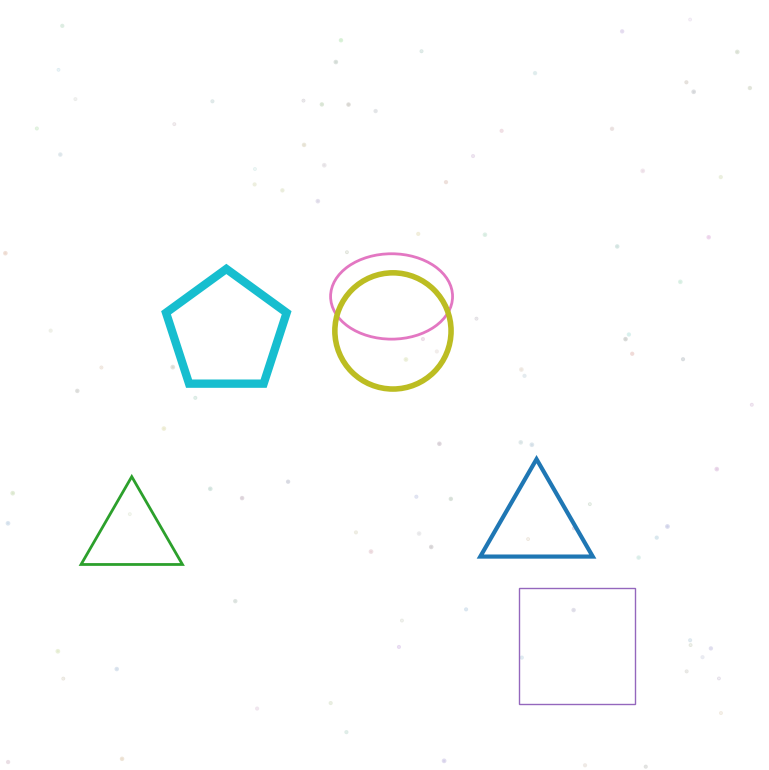[{"shape": "triangle", "thickness": 1.5, "radius": 0.42, "center": [0.697, 0.319]}, {"shape": "triangle", "thickness": 1, "radius": 0.38, "center": [0.171, 0.305]}, {"shape": "square", "thickness": 0.5, "radius": 0.38, "center": [0.749, 0.161]}, {"shape": "oval", "thickness": 1, "radius": 0.4, "center": [0.509, 0.615]}, {"shape": "circle", "thickness": 2, "radius": 0.38, "center": [0.51, 0.57]}, {"shape": "pentagon", "thickness": 3, "radius": 0.41, "center": [0.294, 0.568]}]